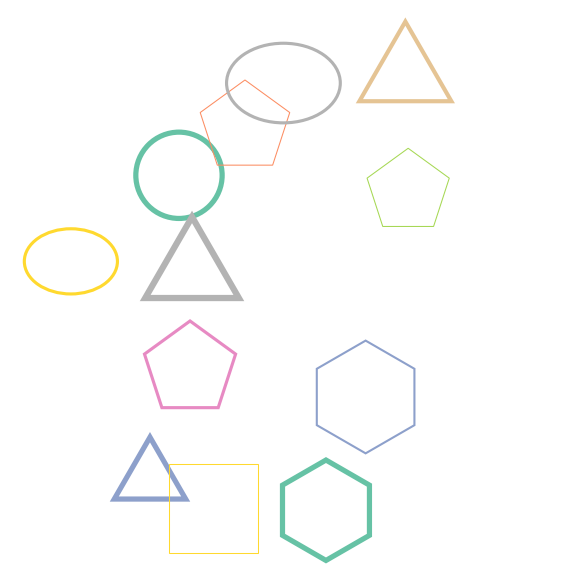[{"shape": "hexagon", "thickness": 2.5, "radius": 0.43, "center": [0.564, 0.116]}, {"shape": "circle", "thickness": 2.5, "radius": 0.37, "center": [0.31, 0.696]}, {"shape": "pentagon", "thickness": 0.5, "radius": 0.41, "center": [0.424, 0.779]}, {"shape": "triangle", "thickness": 2.5, "radius": 0.36, "center": [0.26, 0.171]}, {"shape": "hexagon", "thickness": 1, "radius": 0.49, "center": [0.633, 0.312]}, {"shape": "pentagon", "thickness": 1.5, "radius": 0.41, "center": [0.329, 0.36]}, {"shape": "pentagon", "thickness": 0.5, "radius": 0.37, "center": [0.707, 0.668]}, {"shape": "oval", "thickness": 1.5, "radius": 0.4, "center": [0.123, 0.547]}, {"shape": "square", "thickness": 0.5, "radius": 0.39, "center": [0.37, 0.119]}, {"shape": "triangle", "thickness": 2, "radius": 0.46, "center": [0.702, 0.87]}, {"shape": "oval", "thickness": 1.5, "radius": 0.49, "center": [0.491, 0.855]}, {"shape": "triangle", "thickness": 3, "radius": 0.47, "center": [0.333, 0.53]}]